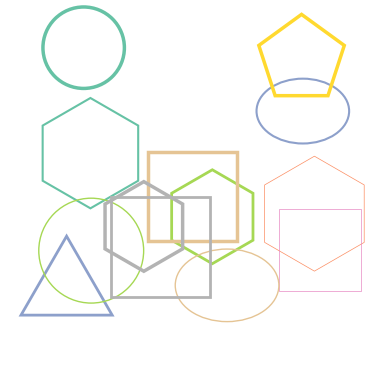[{"shape": "hexagon", "thickness": 1.5, "radius": 0.72, "center": [0.235, 0.602]}, {"shape": "circle", "thickness": 2.5, "radius": 0.53, "center": [0.217, 0.876]}, {"shape": "hexagon", "thickness": 0.5, "radius": 0.75, "center": [0.817, 0.445]}, {"shape": "triangle", "thickness": 2, "radius": 0.68, "center": [0.173, 0.25]}, {"shape": "oval", "thickness": 1.5, "radius": 0.6, "center": [0.787, 0.711]}, {"shape": "square", "thickness": 0.5, "radius": 0.53, "center": [0.832, 0.351]}, {"shape": "circle", "thickness": 1, "radius": 0.68, "center": [0.237, 0.349]}, {"shape": "hexagon", "thickness": 2, "radius": 0.61, "center": [0.551, 0.437]}, {"shape": "pentagon", "thickness": 2.5, "radius": 0.58, "center": [0.783, 0.846]}, {"shape": "oval", "thickness": 1, "radius": 0.67, "center": [0.59, 0.259]}, {"shape": "square", "thickness": 2.5, "radius": 0.58, "center": [0.499, 0.49]}, {"shape": "hexagon", "thickness": 2.5, "radius": 0.58, "center": [0.374, 0.412]}, {"shape": "square", "thickness": 2, "radius": 0.65, "center": [0.417, 0.358]}]